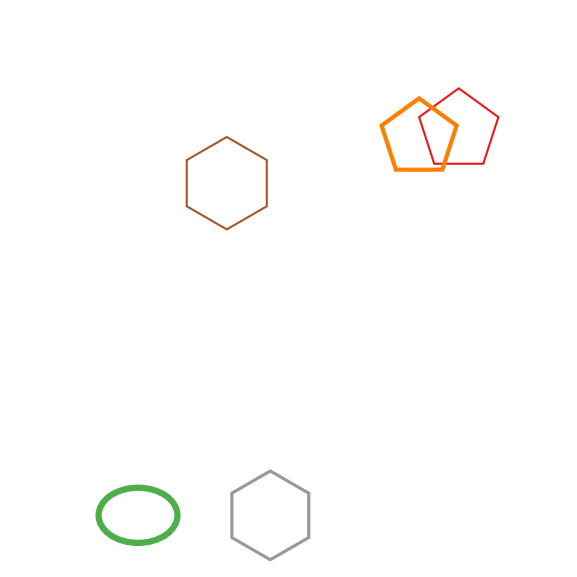[{"shape": "pentagon", "thickness": 1, "radius": 0.36, "center": [0.794, 0.774]}, {"shape": "oval", "thickness": 3, "radius": 0.34, "center": [0.239, 0.107]}, {"shape": "pentagon", "thickness": 2, "radius": 0.34, "center": [0.726, 0.761]}, {"shape": "hexagon", "thickness": 1, "radius": 0.4, "center": [0.393, 0.682]}, {"shape": "hexagon", "thickness": 1.5, "radius": 0.38, "center": [0.468, 0.107]}]